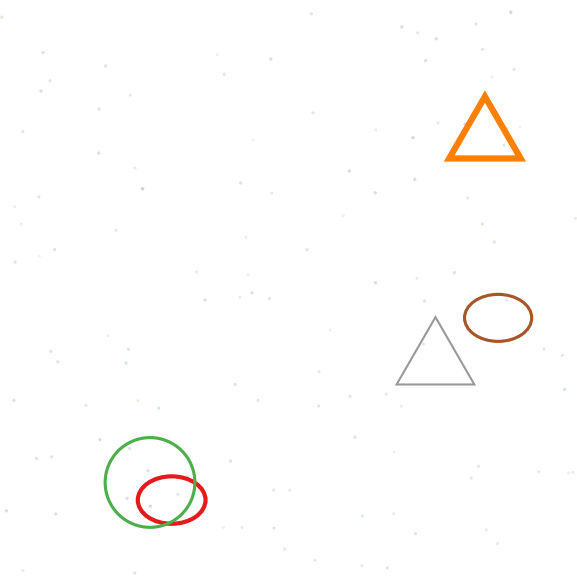[{"shape": "oval", "thickness": 2, "radius": 0.29, "center": [0.297, 0.133]}, {"shape": "circle", "thickness": 1.5, "radius": 0.39, "center": [0.26, 0.164]}, {"shape": "triangle", "thickness": 3, "radius": 0.36, "center": [0.84, 0.76]}, {"shape": "oval", "thickness": 1.5, "radius": 0.29, "center": [0.863, 0.449]}, {"shape": "triangle", "thickness": 1, "radius": 0.39, "center": [0.754, 0.372]}]